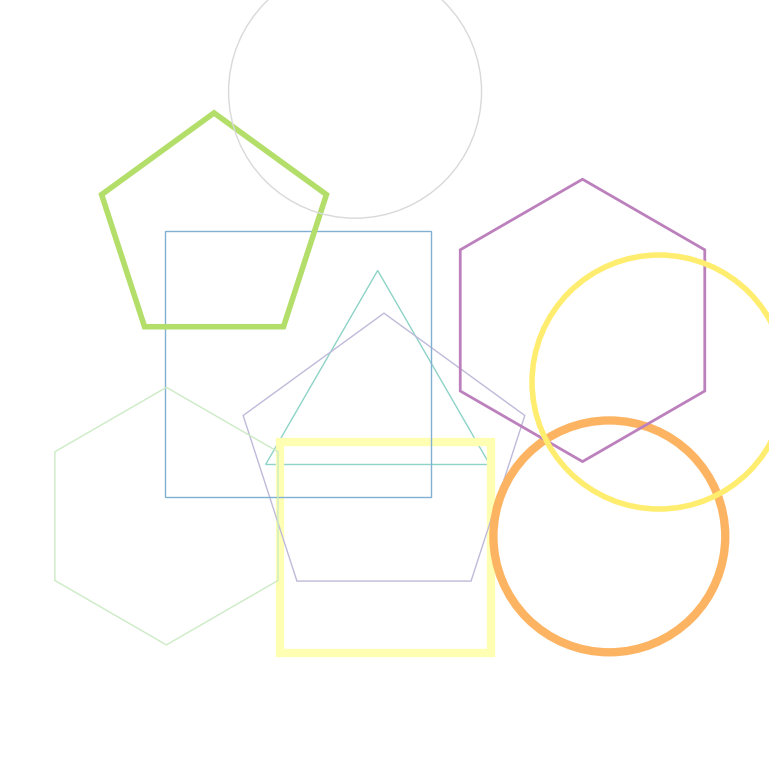[{"shape": "triangle", "thickness": 0.5, "radius": 0.84, "center": [0.491, 0.481]}, {"shape": "square", "thickness": 3, "radius": 0.69, "center": [0.5, 0.289]}, {"shape": "pentagon", "thickness": 0.5, "radius": 0.96, "center": [0.499, 0.401]}, {"shape": "square", "thickness": 0.5, "radius": 0.86, "center": [0.387, 0.528]}, {"shape": "circle", "thickness": 3, "radius": 0.75, "center": [0.791, 0.303]}, {"shape": "pentagon", "thickness": 2, "radius": 0.77, "center": [0.278, 0.7]}, {"shape": "circle", "thickness": 0.5, "radius": 0.82, "center": [0.461, 0.881]}, {"shape": "hexagon", "thickness": 1, "radius": 0.92, "center": [0.757, 0.584]}, {"shape": "hexagon", "thickness": 0.5, "radius": 0.84, "center": [0.216, 0.33]}, {"shape": "circle", "thickness": 2, "radius": 0.82, "center": [0.856, 0.504]}]